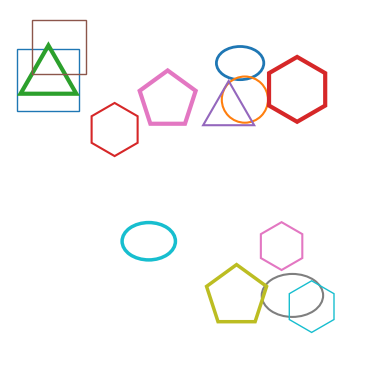[{"shape": "oval", "thickness": 2, "radius": 0.31, "center": [0.624, 0.836]}, {"shape": "square", "thickness": 1, "radius": 0.4, "center": [0.124, 0.791]}, {"shape": "circle", "thickness": 1.5, "radius": 0.3, "center": [0.636, 0.741]}, {"shape": "triangle", "thickness": 3, "radius": 0.42, "center": [0.126, 0.798]}, {"shape": "hexagon", "thickness": 1.5, "radius": 0.35, "center": [0.298, 0.664]}, {"shape": "hexagon", "thickness": 3, "radius": 0.42, "center": [0.772, 0.768]}, {"shape": "triangle", "thickness": 1.5, "radius": 0.38, "center": [0.594, 0.713]}, {"shape": "square", "thickness": 1, "radius": 0.35, "center": [0.153, 0.878]}, {"shape": "hexagon", "thickness": 1.5, "radius": 0.31, "center": [0.731, 0.361]}, {"shape": "pentagon", "thickness": 3, "radius": 0.38, "center": [0.436, 0.74]}, {"shape": "oval", "thickness": 1.5, "radius": 0.4, "center": [0.76, 0.233]}, {"shape": "pentagon", "thickness": 2.5, "radius": 0.41, "center": [0.614, 0.231]}, {"shape": "oval", "thickness": 2.5, "radius": 0.35, "center": [0.386, 0.373]}, {"shape": "hexagon", "thickness": 1, "radius": 0.34, "center": [0.809, 0.204]}]